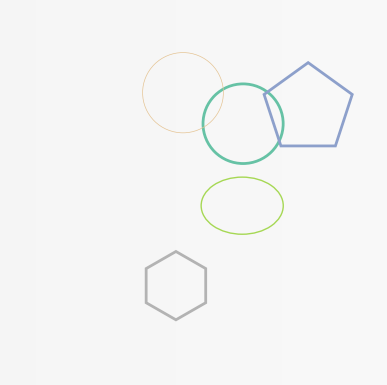[{"shape": "circle", "thickness": 2, "radius": 0.52, "center": [0.627, 0.679]}, {"shape": "pentagon", "thickness": 2, "radius": 0.6, "center": [0.795, 0.718]}, {"shape": "oval", "thickness": 1, "radius": 0.53, "center": [0.625, 0.466]}, {"shape": "circle", "thickness": 0.5, "radius": 0.52, "center": [0.472, 0.759]}, {"shape": "hexagon", "thickness": 2, "radius": 0.44, "center": [0.454, 0.258]}]